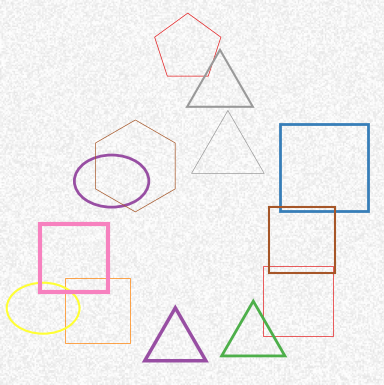[{"shape": "pentagon", "thickness": 0.5, "radius": 0.45, "center": [0.488, 0.875]}, {"shape": "square", "thickness": 0.5, "radius": 0.46, "center": [0.775, 0.218]}, {"shape": "square", "thickness": 2, "radius": 0.57, "center": [0.841, 0.564]}, {"shape": "triangle", "thickness": 2, "radius": 0.47, "center": [0.658, 0.123]}, {"shape": "oval", "thickness": 2, "radius": 0.48, "center": [0.29, 0.53]}, {"shape": "triangle", "thickness": 2.5, "radius": 0.46, "center": [0.455, 0.109]}, {"shape": "square", "thickness": 0.5, "radius": 0.42, "center": [0.254, 0.194]}, {"shape": "oval", "thickness": 1.5, "radius": 0.47, "center": [0.112, 0.199]}, {"shape": "square", "thickness": 1.5, "radius": 0.43, "center": [0.785, 0.376]}, {"shape": "hexagon", "thickness": 0.5, "radius": 0.6, "center": [0.352, 0.569]}, {"shape": "square", "thickness": 3, "radius": 0.44, "center": [0.193, 0.331]}, {"shape": "triangle", "thickness": 1.5, "radius": 0.49, "center": [0.571, 0.772]}, {"shape": "triangle", "thickness": 0.5, "radius": 0.54, "center": [0.592, 0.604]}]